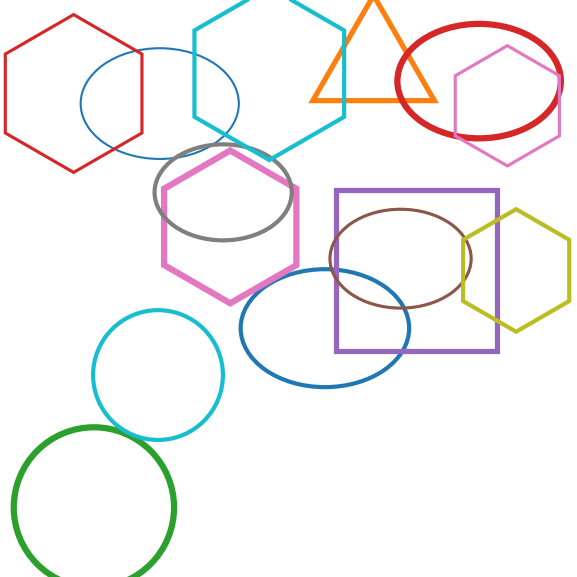[{"shape": "oval", "thickness": 1, "radius": 0.68, "center": [0.277, 0.82]}, {"shape": "oval", "thickness": 2, "radius": 0.73, "center": [0.563, 0.431]}, {"shape": "triangle", "thickness": 2.5, "radius": 0.61, "center": [0.647, 0.886]}, {"shape": "circle", "thickness": 3, "radius": 0.69, "center": [0.163, 0.12]}, {"shape": "hexagon", "thickness": 1.5, "radius": 0.68, "center": [0.127, 0.837]}, {"shape": "oval", "thickness": 3, "radius": 0.71, "center": [0.83, 0.859]}, {"shape": "square", "thickness": 2.5, "radius": 0.7, "center": [0.721, 0.531]}, {"shape": "oval", "thickness": 1.5, "radius": 0.61, "center": [0.694, 0.551]}, {"shape": "hexagon", "thickness": 1.5, "radius": 0.52, "center": [0.878, 0.816]}, {"shape": "hexagon", "thickness": 3, "radius": 0.66, "center": [0.399, 0.606]}, {"shape": "oval", "thickness": 2, "radius": 0.59, "center": [0.386, 0.666]}, {"shape": "hexagon", "thickness": 2, "radius": 0.53, "center": [0.894, 0.531]}, {"shape": "hexagon", "thickness": 2, "radius": 0.75, "center": [0.466, 0.872]}, {"shape": "circle", "thickness": 2, "radius": 0.56, "center": [0.274, 0.35]}]